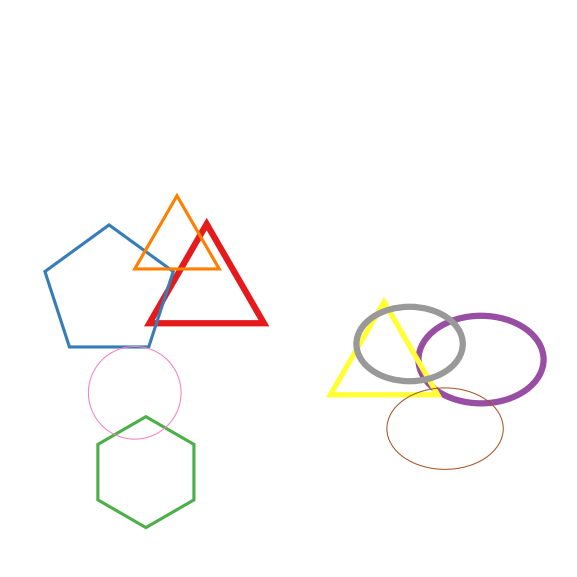[{"shape": "triangle", "thickness": 3, "radius": 0.57, "center": [0.358, 0.497]}, {"shape": "pentagon", "thickness": 1.5, "radius": 0.58, "center": [0.189, 0.493]}, {"shape": "hexagon", "thickness": 1.5, "radius": 0.48, "center": [0.253, 0.182]}, {"shape": "oval", "thickness": 3, "radius": 0.54, "center": [0.833, 0.377]}, {"shape": "triangle", "thickness": 1.5, "radius": 0.42, "center": [0.306, 0.576]}, {"shape": "triangle", "thickness": 2.5, "radius": 0.54, "center": [0.665, 0.369]}, {"shape": "oval", "thickness": 0.5, "radius": 0.5, "center": [0.771, 0.257]}, {"shape": "circle", "thickness": 0.5, "radius": 0.4, "center": [0.233, 0.319]}, {"shape": "oval", "thickness": 3, "radius": 0.46, "center": [0.709, 0.403]}]